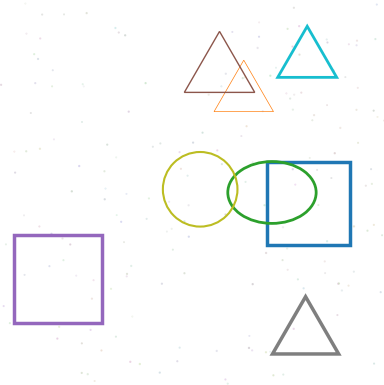[{"shape": "square", "thickness": 2.5, "radius": 0.54, "center": [0.802, 0.473]}, {"shape": "triangle", "thickness": 0.5, "radius": 0.45, "center": [0.633, 0.755]}, {"shape": "oval", "thickness": 2, "radius": 0.57, "center": [0.706, 0.5]}, {"shape": "square", "thickness": 2.5, "radius": 0.57, "center": [0.15, 0.276]}, {"shape": "triangle", "thickness": 1, "radius": 0.53, "center": [0.57, 0.813]}, {"shape": "triangle", "thickness": 2.5, "radius": 0.5, "center": [0.794, 0.13]}, {"shape": "circle", "thickness": 1.5, "radius": 0.48, "center": [0.52, 0.508]}, {"shape": "triangle", "thickness": 2, "radius": 0.44, "center": [0.798, 0.843]}]